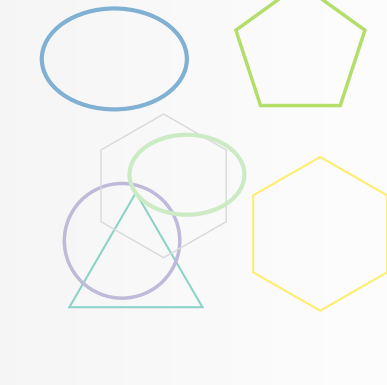[{"shape": "triangle", "thickness": 1.5, "radius": 0.99, "center": [0.351, 0.301]}, {"shape": "circle", "thickness": 2.5, "radius": 0.74, "center": [0.315, 0.375]}, {"shape": "oval", "thickness": 3, "radius": 0.94, "center": [0.295, 0.847]}, {"shape": "pentagon", "thickness": 2.5, "radius": 0.88, "center": [0.775, 0.867]}, {"shape": "hexagon", "thickness": 1, "radius": 0.93, "center": [0.422, 0.517]}, {"shape": "oval", "thickness": 3, "radius": 0.74, "center": [0.482, 0.546]}, {"shape": "hexagon", "thickness": 1.5, "radius": 1.0, "center": [0.826, 0.393]}]